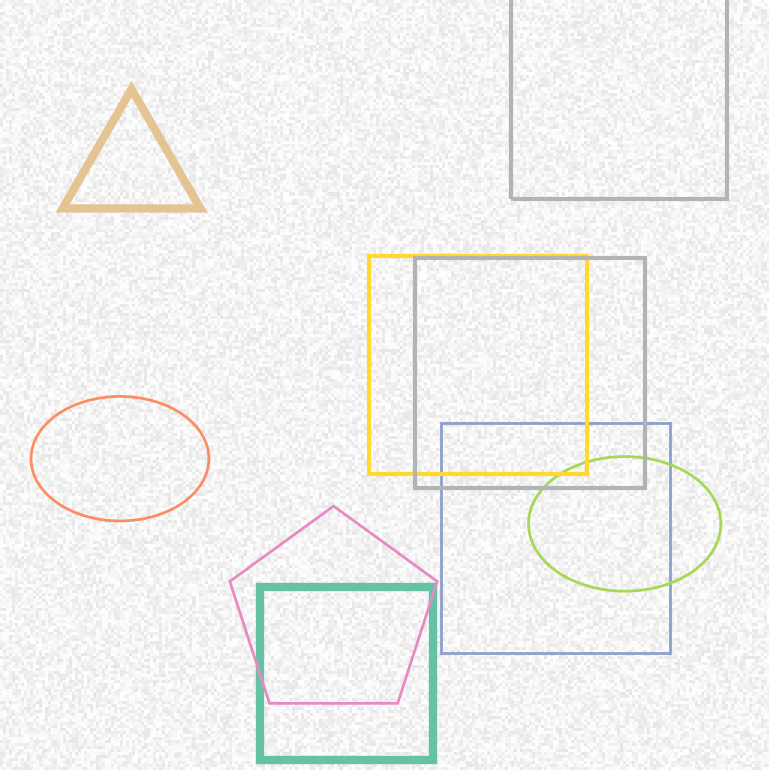[{"shape": "square", "thickness": 3, "radius": 0.56, "center": [0.45, 0.125]}, {"shape": "oval", "thickness": 1, "radius": 0.58, "center": [0.156, 0.404]}, {"shape": "square", "thickness": 1, "radius": 0.75, "center": [0.721, 0.302]}, {"shape": "pentagon", "thickness": 1, "radius": 0.71, "center": [0.433, 0.201]}, {"shape": "oval", "thickness": 1, "radius": 0.62, "center": [0.811, 0.32]}, {"shape": "square", "thickness": 1.5, "radius": 0.71, "center": [0.621, 0.526]}, {"shape": "triangle", "thickness": 3, "radius": 0.52, "center": [0.171, 0.781]}, {"shape": "square", "thickness": 1.5, "radius": 0.75, "center": [0.688, 0.516]}, {"shape": "square", "thickness": 1.5, "radius": 0.7, "center": [0.804, 0.881]}]